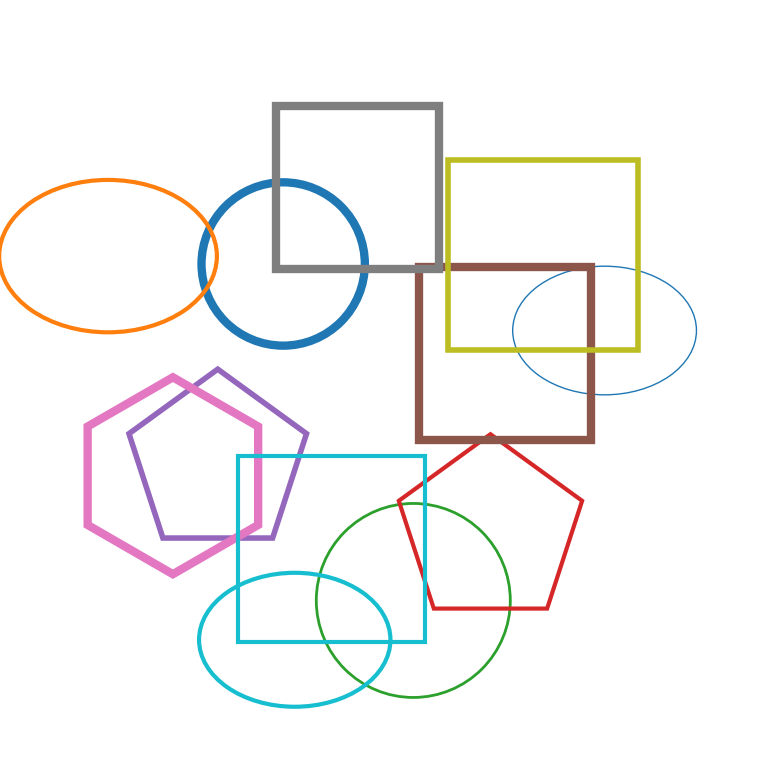[{"shape": "oval", "thickness": 0.5, "radius": 0.6, "center": [0.785, 0.571]}, {"shape": "circle", "thickness": 3, "radius": 0.53, "center": [0.368, 0.657]}, {"shape": "oval", "thickness": 1.5, "radius": 0.71, "center": [0.14, 0.667]}, {"shape": "circle", "thickness": 1, "radius": 0.63, "center": [0.537, 0.22]}, {"shape": "pentagon", "thickness": 1.5, "radius": 0.63, "center": [0.637, 0.311]}, {"shape": "pentagon", "thickness": 2, "radius": 0.61, "center": [0.283, 0.399]}, {"shape": "square", "thickness": 3, "radius": 0.56, "center": [0.655, 0.541]}, {"shape": "hexagon", "thickness": 3, "radius": 0.64, "center": [0.225, 0.382]}, {"shape": "square", "thickness": 3, "radius": 0.53, "center": [0.464, 0.757]}, {"shape": "square", "thickness": 2, "radius": 0.62, "center": [0.706, 0.668]}, {"shape": "square", "thickness": 1.5, "radius": 0.61, "center": [0.431, 0.287]}, {"shape": "oval", "thickness": 1.5, "radius": 0.62, "center": [0.383, 0.169]}]